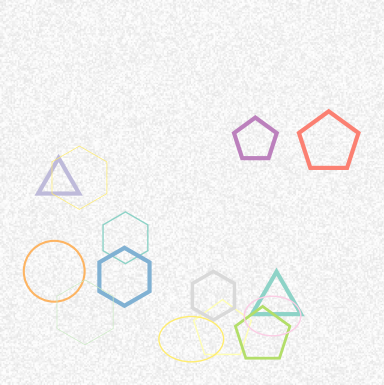[{"shape": "hexagon", "thickness": 1, "radius": 0.34, "center": [0.326, 0.382]}, {"shape": "triangle", "thickness": 3, "radius": 0.37, "center": [0.718, 0.221]}, {"shape": "pentagon", "thickness": 1, "radius": 0.39, "center": [0.578, 0.143]}, {"shape": "triangle", "thickness": 3, "radius": 0.31, "center": [0.152, 0.528]}, {"shape": "pentagon", "thickness": 3, "radius": 0.41, "center": [0.854, 0.63]}, {"shape": "hexagon", "thickness": 3, "radius": 0.38, "center": [0.323, 0.281]}, {"shape": "circle", "thickness": 1.5, "radius": 0.4, "center": [0.141, 0.295]}, {"shape": "pentagon", "thickness": 2, "radius": 0.37, "center": [0.682, 0.13]}, {"shape": "oval", "thickness": 1, "radius": 0.37, "center": [0.708, 0.179]}, {"shape": "hexagon", "thickness": 2.5, "radius": 0.32, "center": [0.554, 0.232]}, {"shape": "pentagon", "thickness": 3, "radius": 0.29, "center": [0.663, 0.636]}, {"shape": "hexagon", "thickness": 0.5, "radius": 0.42, "center": [0.221, 0.189]}, {"shape": "oval", "thickness": 1, "radius": 0.42, "center": [0.497, 0.119]}, {"shape": "hexagon", "thickness": 0.5, "radius": 0.41, "center": [0.206, 0.538]}]